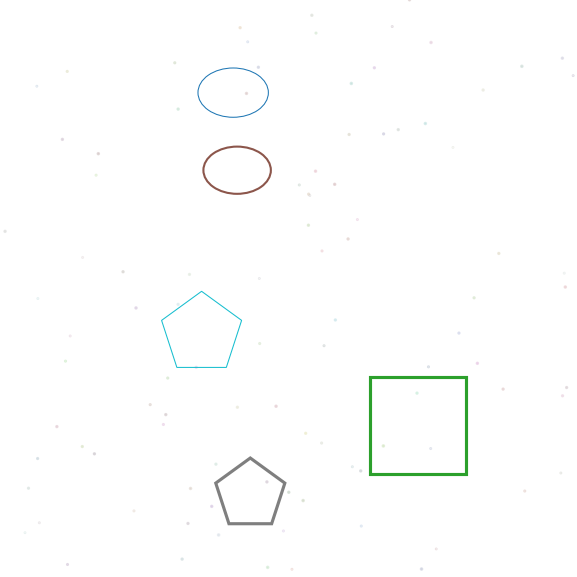[{"shape": "oval", "thickness": 0.5, "radius": 0.3, "center": [0.404, 0.839]}, {"shape": "square", "thickness": 1.5, "radius": 0.42, "center": [0.724, 0.263]}, {"shape": "oval", "thickness": 1, "radius": 0.29, "center": [0.411, 0.704]}, {"shape": "pentagon", "thickness": 1.5, "radius": 0.31, "center": [0.433, 0.143]}, {"shape": "pentagon", "thickness": 0.5, "radius": 0.36, "center": [0.349, 0.422]}]